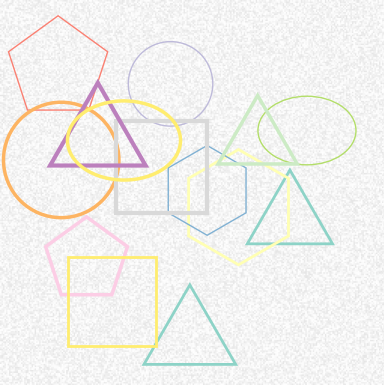[{"shape": "triangle", "thickness": 2, "radius": 0.69, "center": [0.493, 0.122]}, {"shape": "triangle", "thickness": 2, "radius": 0.64, "center": [0.753, 0.431]}, {"shape": "hexagon", "thickness": 2, "radius": 0.75, "center": [0.62, 0.462]}, {"shape": "circle", "thickness": 1, "radius": 0.55, "center": [0.443, 0.782]}, {"shape": "pentagon", "thickness": 1, "radius": 0.68, "center": [0.151, 0.824]}, {"shape": "hexagon", "thickness": 1, "radius": 0.58, "center": [0.538, 0.506]}, {"shape": "circle", "thickness": 2.5, "radius": 0.75, "center": [0.159, 0.585]}, {"shape": "oval", "thickness": 1, "radius": 0.64, "center": [0.797, 0.661]}, {"shape": "pentagon", "thickness": 2.5, "radius": 0.56, "center": [0.225, 0.325]}, {"shape": "square", "thickness": 3, "radius": 0.59, "center": [0.42, 0.566]}, {"shape": "triangle", "thickness": 3, "radius": 0.72, "center": [0.254, 0.642]}, {"shape": "triangle", "thickness": 2.5, "radius": 0.59, "center": [0.669, 0.633]}, {"shape": "square", "thickness": 2, "radius": 0.57, "center": [0.29, 0.217]}, {"shape": "oval", "thickness": 2.5, "radius": 0.73, "center": [0.322, 0.635]}]